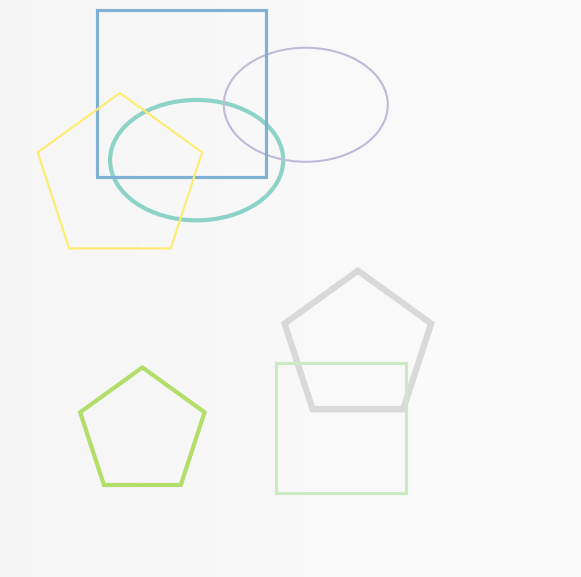[{"shape": "oval", "thickness": 2, "radius": 0.74, "center": [0.338, 0.722]}, {"shape": "oval", "thickness": 1, "radius": 0.71, "center": [0.526, 0.818]}, {"shape": "square", "thickness": 1.5, "radius": 0.73, "center": [0.312, 0.837]}, {"shape": "pentagon", "thickness": 2, "radius": 0.56, "center": [0.245, 0.25]}, {"shape": "pentagon", "thickness": 3, "radius": 0.66, "center": [0.616, 0.398]}, {"shape": "square", "thickness": 1.5, "radius": 0.56, "center": [0.587, 0.258]}, {"shape": "pentagon", "thickness": 1, "radius": 0.74, "center": [0.206, 0.689]}]